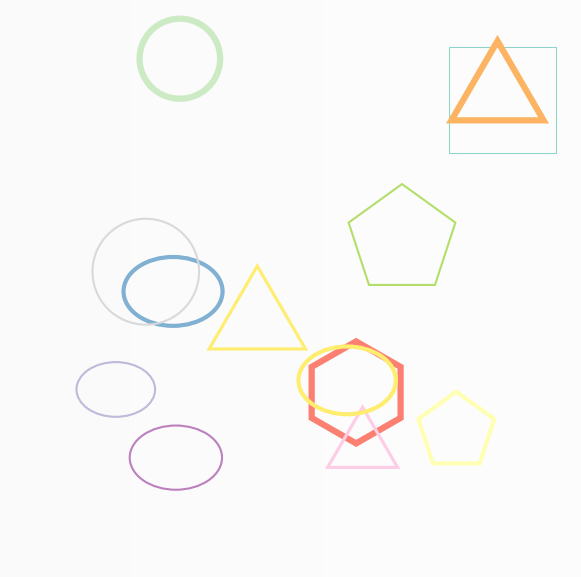[{"shape": "square", "thickness": 0.5, "radius": 0.46, "center": [0.864, 0.826]}, {"shape": "pentagon", "thickness": 2, "radius": 0.34, "center": [0.785, 0.252]}, {"shape": "oval", "thickness": 1, "radius": 0.34, "center": [0.199, 0.325]}, {"shape": "hexagon", "thickness": 3, "radius": 0.44, "center": [0.613, 0.32]}, {"shape": "oval", "thickness": 2, "radius": 0.43, "center": [0.298, 0.495]}, {"shape": "triangle", "thickness": 3, "radius": 0.46, "center": [0.856, 0.837]}, {"shape": "pentagon", "thickness": 1, "radius": 0.48, "center": [0.692, 0.584]}, {"shape": "triangle", "thickness": 1.5, "radius": 0.35, "center": [0.624, 0.225]}, {"shape": "circle", "thickness": 1, "radius": 0.46, "center": [0.251, 0.529]}, {"shape": "oval", "thickness": 1, "radius": 0.4, "center": [0.303, 0.207]}, {"shape": "circle", "thickness": 3, "radius": 0.35, "center": [0.309, 0.897]}, {"shape": "oval", "thickness": 2, "radius": 0.42, "center": [0.597, 0.34]}, {"shape": "triangle", "thickness": 1.5, "radius": 0.48, "center": [0.443, 0.443]}]